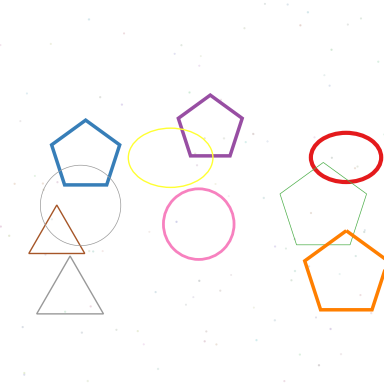[{"shape": "oval", "thickness": 3, "radius": 0.46, "center": [0.899, 0.591]}, {"shape": "pentagon", "thickness": 2.5, "radius": 0.46, "center": [0.222, 0.595]}, {"shape": "pentagon", "thickness": 0.5, "radius": 0.59, "center": [0.84, 0.46]}, {"shape": "pentagon", "thickness": 2.5, "radius": 0.44, "center": [0.546, 0.666]}, {"shape": "pentagon", "thickness": 2.5, "radius": 0.57, "center": [0.899, 0.287]}, {"shape": "oval", "thickness": 1, "radius": 0.55, "center": [0.443, 0.59]}, {"shape": "triangle", "thickness": 1, "radius": 0.42, "center": [0.148, 0.384]}, {"shape": "circle", "thickness": 2, "radius": 0.46, "center": [0.516, 0.418]}, {"shape": "triangle", "thickness": 1, "radius": 0.5, "center": [0.182, 0.235]}, {"shape": "circle", "thickness": 0.5, "radius": 0.52, "center": [0.209, 0.466]}]